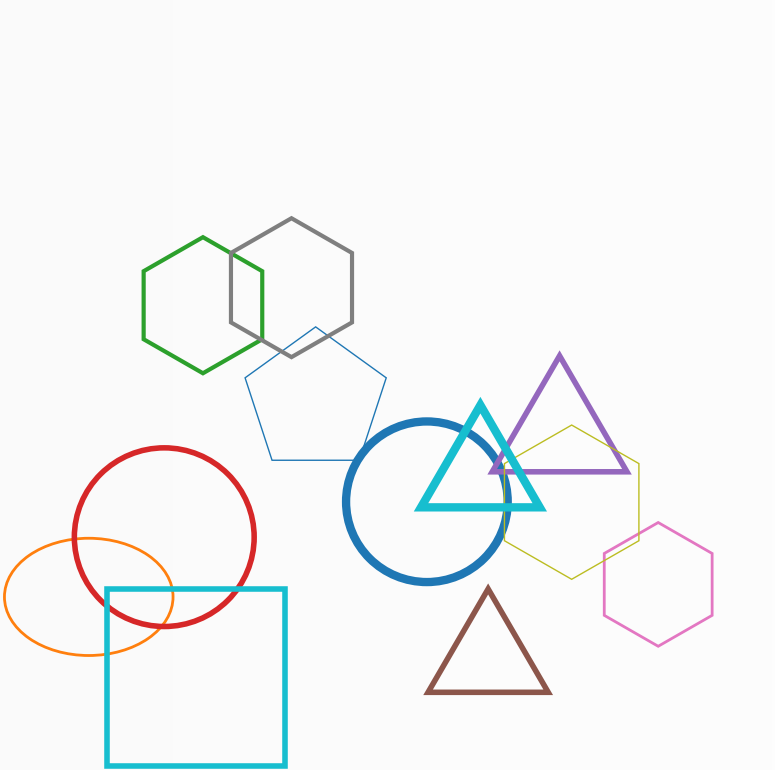[{"shape": "circle", "thickness": 3, "radius": 0.52, "center": [0.551, 0.348]}, {"shape": "pentagon", "thickness": 0.5, "radius": 0.48, "center": [0.407, 0.48]}, {"shape": "oval", "thickness": 1, "radius": 0.54, "center": [0.115, 0.225]}, {"shape": "hexagon", "thickness": 1.5, "radius": 0.44, "center": [0.262, 0.604]}, {"shape": "circle", "thickness": 2, "radius": 0.58, "center": [0.212, 0.302]}, {"shape": "triangle", "thickness": 2, "radius": 0.5, "center": [0.722, 0.437]}, {"shape": "triangle", "thickness": 2, "radius": 0.45, "center": [0.63, 0.146]}, {"shape": "hexagon", "thickness": 1, "radius": 0.4, "center": [0.849, 0.241]}, {"shape": "hexagon", "thickness": 1.5, "radius": 0.45, "center": [0.376, 0.626]}, {"shape": "hexagon", "thickness": 0.5, "radius": 0.5, "center": [0.738, 0.348]}, {"shape": "triangle", "thickness": 3, "radius": 0.44, "center": [0.62, 0.385]}, {"shape": "square", "thickness": 2, "radius": 0.58, "center": [0.253, 0.12]}]